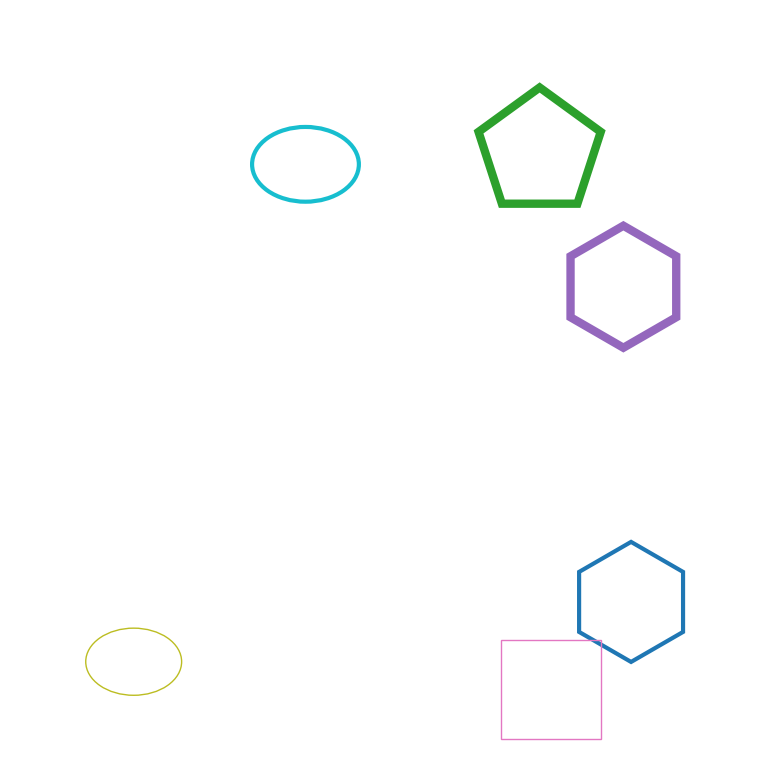[{"shape": "hexagon", "thickness": 1.5, "radius": 0.39, "center": [0.82, 0.218]}, {"shape": "pentagon", "thickness": 3, "radius": 0.42, "center": [0.701, 0.803]}, {"shape": "hexagon", "thickness": 3, "radius": 0.4, "center": [0.81, 0.628]}, {"shape": "square", "thickness": 0.5, "radius": 0.32, "center": [0.716, 0.105]}, {"shape": "oval", "thickness": 0.5, "radius": 0.31, "center": [0.174, 0.141]}, {"shape": "oval", "thickness": 1.5, "radius": 0.35, "center": [0.397, 0.787]}]